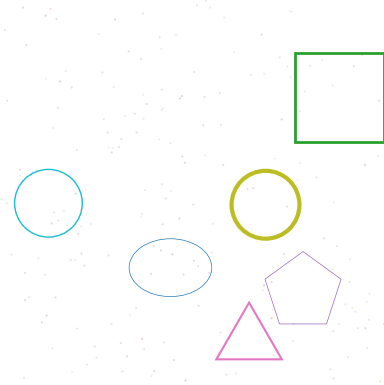[{"shape": "oval", "thickness": 0.5, "radius": 0.54, "center": [0.443, 0.305]}, {"shape": "square", "thickness": 2, "radius": 0.58, "center": [0.882, 0.748]}, {"shape": "pentagon", "thickness": 0.5, "radius": 0.52, "center": [0.787, 0.243]}, {"shape": "triangle", "thickness": 1.5, "radius": 0.49, "center": [0.647, 0.116]}, {"shape": "circle", "thickness": 3, "radius": 0.44, "center": [0.69, 0.468]}, {"shape": "circle", "thickness": 1, "radius": 0.44, "center": [0.126, 0.472]}]